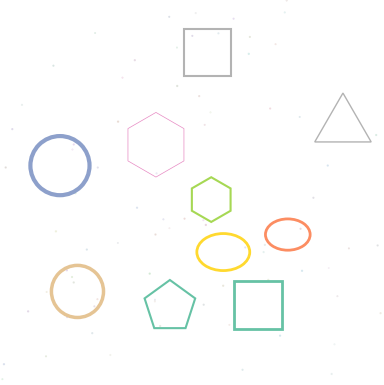[{"shape": "square", "thickness": 2, "radius": 0.31, "center": [0.67, 0.208]}, {"shape": "pentagon", "thickness": 1.5, "radius": 0.35, "center": [0.441, 0.204]}, {"shape": "oval", "thickness": 2, "radius": 0.29, "center": [0.748, 0.391]}, {"shape": "circle", "thickness": 3, "radius": 0.38, "center": [0.156, 0.57]}, {"shape": "hexagon", "thickness": 0.5, "radius": 0.42, "center": [0.405, 0.624]}, {"shape": "hexagon", "thickness": 1.5, "radius": 0.29, "center": [0.549, 0.482]}, {"shape": "oval", "thickness": 2, "radius": 0.34, "center": [0.58, 0.345]}, {"shape": "circle", "thickness": 2.5, "radius": 0.34, "center": [0.201, 0.243]}, {"shape": "triangle", "thickness": 1, "radius": 0.42, "center": [0.891, 0.674]}, {"shape": "square", "thickness": 1.5, "radius": 0.3, "center": [0.539, 0.864]}]